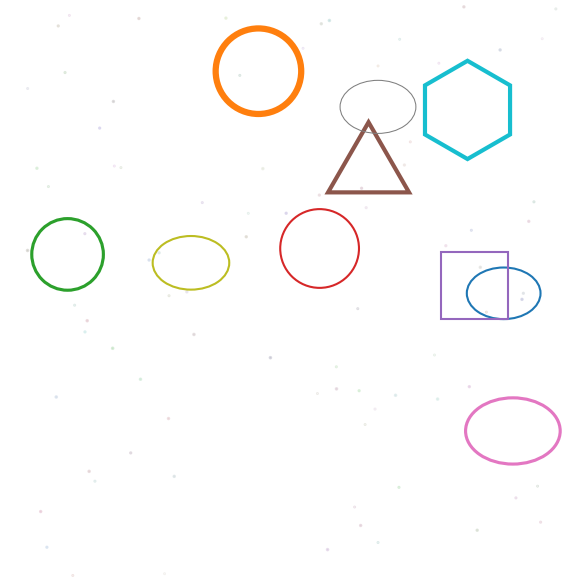[{"shape": "oval", "thickness": 1, "radius": 0.32, "center": [0.872, 0.491]}, {"shape": "circle", "thickness": 3, "radius": 0.37, "center": [0.448, 0.876]}, {"shape": "circle", "thickness": 1.5, "radius": 0.31, "center": [0.117, 0.559]}, {"shape": "circle", "thickness": 1, "radius": 0.34, "center": [0.553, 0.569]}, {"shape": "square", "thickness": 1, "radius": 0.29, "center": [0.821, 0.505]}, {"shape": "triangle", "thickness": 2, "radius": 0.4, "center": [0.638, 0.707]}, {"shape": "oval", "thickness": 1.5, "radius": 0.41, "center": [0.888, 0.253]}, {"shape": "oval", "thickness": 0.5, "radius": 0.33, "center": [0.655, 0.814]}, {"shape": "oval", "thickness": 1, "radius": 0.33, "center": [0.331, 0.544]}, {"shape": "hexagon", "thickness": 2, "radius": 0.43, "center": [0.81, 0.809]}]